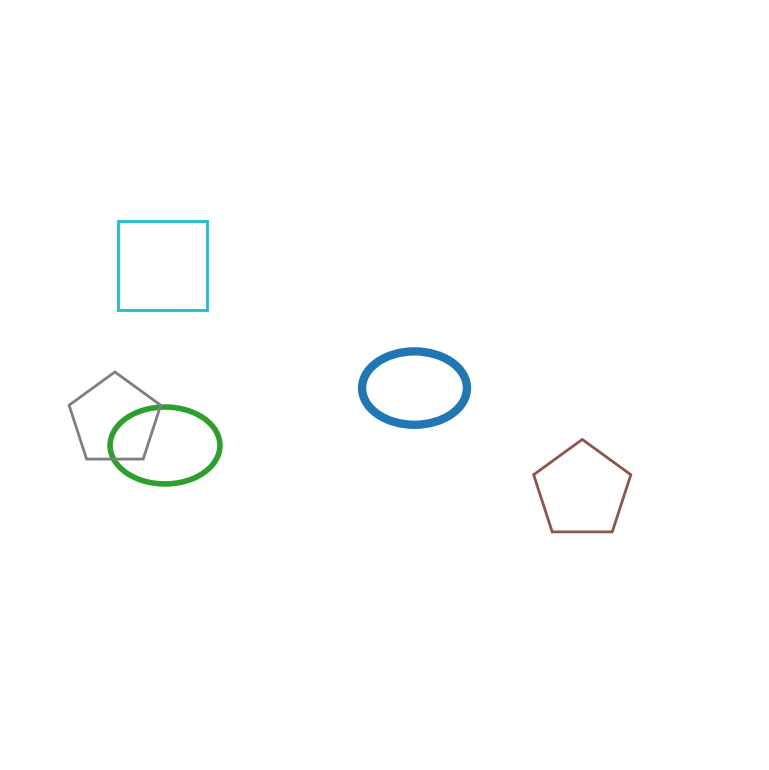[{"shape": "oval", "thickness": 3, "radius": 0.34, "center": [0.538, 0.496]}, {"shape": "oval", "thickness": 2, "radius": 0.36, "center": [0.214, 0.421]}, {"shape": "pentagon", "thickness": 1, "radius": 0.33, "center": [0.756, 0.363]}, {"shape": "pentagon", "thickness": 1, "radius": 0.31, "center": [0.149, 0.454]}, {"shape": "square", "thickness": 1, "radius": 0.29, "center": [0.211, 0.655]}]